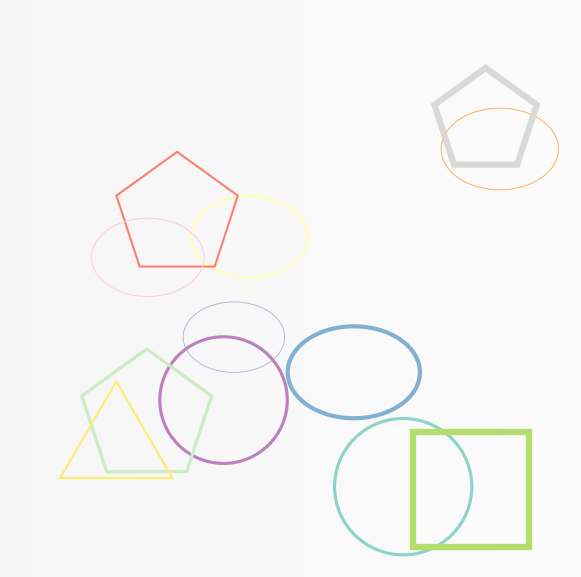[{"shape": "circle", "thickness": 1.5, "radius": 0.59, "center": [0.694, 0.156]}, {"shape": "oval", "thickness": 1, "radius": 0.5, "center": [0.429, 0.589]}, {"shape": "oval", "thickness": 0.5, "radius": 0.44, "center": [0.402, 0.415]}, {"shape": "pentagon", "thickness": 1, "radius": 0.55, "center": [0.305, 0.626]}, {"shape": "oval", "thickness": 2, "radius": 0.57, "center": [0.609, 0.354]}, {"shape": "oval", "thickness": 0.5, "radius": 0.5, "center": [0.86, 0.741]}, {"shape": "square", "thickness": 3, "radius": 0.5, "center": [0.81, 0.151]}, {"shape": "oval", "thickness": 0.5, "radius": 0.48, "center": [0.254, 0.554]}, {"shape": "pentagon", "thickness": 3, "radius": 0.46, "center": [0.835, 0.789]}, {"shape": "circle", "thickness": 1.5, "radius": 0.55, "center": [0.385, 0.306]}, {"shape": "pentagon", "thickness": 1.5, "radius": 0.59, "center": [0.252, 0.277]}, {"shape": "triangle", "thickness": 1, "radius": 0.56, "center": [0.2, 0.227]}]